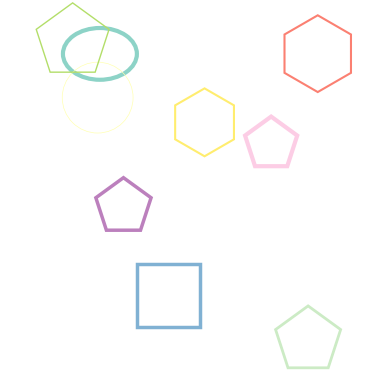[{"shape": "oval", "thickness": 3, "radius": 0.48, "center": [0.26, 0.86]}, {"shape": "circle", "thickness": 0.5, "radius": 0.46, "center": [0.254, 0.746]}, {"shape": "hexagon", "thickness": 1.5, "radius": 0.5, "center": [0.825, 0.861]}, {"shape": "square", "thickness": 2.5, "radius": 0.41, "center": [0.437, 0.233]}, {"shape": "pentagon", "thickness": 1, "radius": 0.5, "center": [0.189, 0.893]}, {"shape": "pentagon", "thickness": 3, "radius": 0.36, "center": [0.704, 0.626]}, {"shape": "pentagon", "thickness": 2.5, "radius": 0.38, "center": [0.321, 0.463]}, {"shape": "pentagon", "thickness": 2, "radius": 0.44, "center": [0.8, 0.117]}, {"shape": "hexagon", "thickness": 1.5, "radius": 0.44, "center": [0.531, 0.682]}]